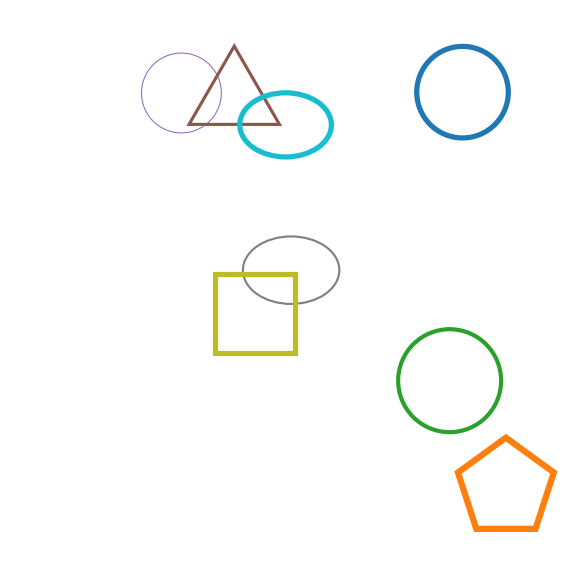[{"shape": "circle", "thickness": 2.5, "radius": 0.4, "center": [0.801, 0.84]}, {"shape": "pentagon", "thickness": 3, "radius": 0.44, "center": [0.876, 0.154]}, {"shape": "circle", "thickness": 2, "radius": 0.45, "center": [0.779, 0.34]}, {"shape": "circle", "thickness": 0.5, "radius": 0.35, "center": [0.314, 0.838]}, {"shape": "triangle", "thickness": 1.5, "radius": 0.45, "center": [0.406, 0.829]}, {"shape": "oval", "thickness": 1, "radius": 0.42, "center": [0.504, 0.531]}, {"shape": "square", "thickness": 2.5, "radius": 0.34, "center": [0.441, 0.456]}, {"shape": "oval", "thickness": 2.5, "radius": 0.4, "center": [0.495, 0.783]}]